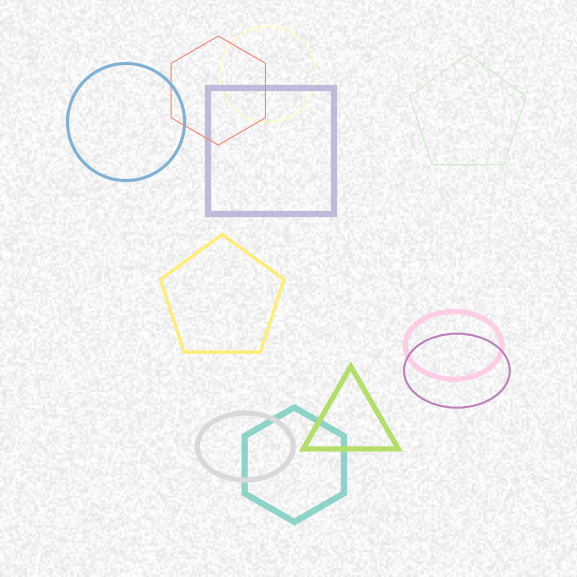[{"shape": "hexagon", "thickness": 3, "radius": 0.5, "center": [0.51, 0.194]}, {"shape": "circle", "thickness": 0.5, "radius": 0.41, "center": [0.463, 0.871]}, {"shape": "square", "thickness": 3, "radius": 0.55, "center": [0.469, 0.738]}, {"shape": "hexagon", "thickness": 0.5, "radius": 0.47, "center": [0.378, 0.842]}, {"shape": "circle", "thickness": 1.5, "radius": 0.51, "center": [0.218, 0.788]}, {"shape": "triangle", "thickness": 2.5, "radius": 0.48, "center": [0.607, 0.269]}, {"shape": "oval", "thickness": 2.5, "radius": 0.42, "center": [0.786, 0.401]}, {"shape": "oval", "thickness": 2.5, "radius": 0.41, "center": [0.425, 0.226]}, {"shape": "oval", "thickness": 1, "radius": 0.46, "center": [0.791, 0.357]}, {"shape": "pentagon", "thickness": 0.5, "radius": 0.53, "center": [0.81, 0.8]}, {"shape": "pentagon", "thickness": 1.5, "radius": 0.56, "center": [0.385, 0.48]}]